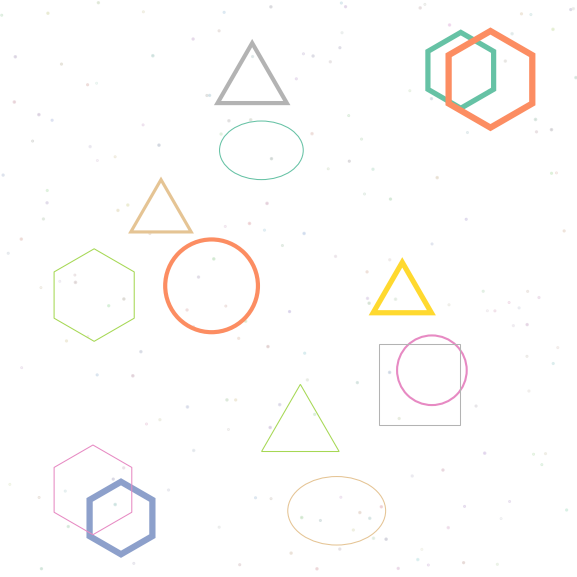[{"shape": "oval", "thickness": 0.5, "radius": 0.36, "center": [0.453, 0.739]}, {"shape": "hexagon", "thickness": 2.5, "radius": 0.33, "center": [0.798, 0.877]}, {"shape": "hexagon", "thickness": 3, "radius": 0.42, "center": [0.849, 0.862]}, {"shape": "circle", "thickness": 2, "radius": 0.4, "center": [0.366, 0.504]}, {"shape": "hexagon", "thickness": 3, "radius": 0.31, "center": [0.21, 0.102]}, {"shape": "circle", "thickness": 1, "radius": 0.3, "center": [0.748, 0.358]}, {"shape": "hexagon", "thickness": 0.5, "radius": 0.39, "center": [0.161, 0.151]}, {"shape": "triangle", "thickness": 0.5, "radius": 0.39, "center": [0.52, 0.256]}, {"shape": "hexagon", "thickness": 0.5, "radius": 0.4, "center": [0.163, 0.488]}, {"shape": "triangle", "thickness": 2.5, "radius": 0.29, "center": [0.697, 0.487]}, {"shape": "oval", "thickness": 0.5, "radius": 0.42, "center": [0.583, 0.115]}, {"shape": "triangle", "thickness": 1.5, "radius": 0.3, "center": [0.279, 0.628]}, {"shape": "triangle", "thickness": 2, "radius": 0.35, "center": [0.437, 0.855]}, {"shape": "square", "thickness": 0.5, "radius": 0.35, "center": [0.726, 0.333]}]